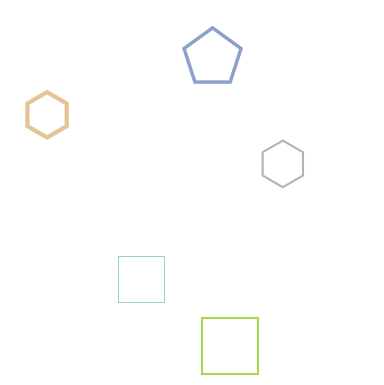[{"shape": "square", "thickness": 0.5, "radius": 0.3, "center": [0.365, 0.276]}, {"shape": "pentagon", "thickness": 2.5, "radius": 0.39, "center": [0.552, 0.85]}, {"shape": "square", "thickness": 1.5, "radius": 0.36, "center": [0.597, 0.102]}, {"shape": "hexagon", "thickness": 3, "radius": 0.29, "center": [0.122, 0.702]}, {"shape": "hexagon", "thickness": 1.5, "radius": 0.3, "center": [0.735, 0.574]}]